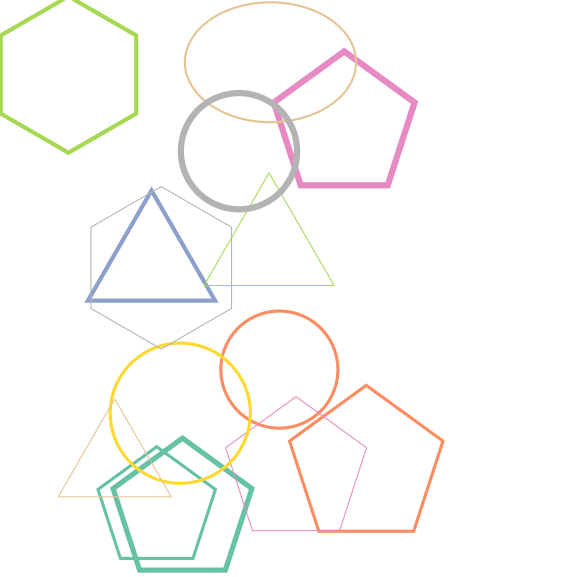[{"shape": "pentagon", "thickness": 1.5, "radius": 0.53, "center": [0.271, 0.119]}, {"shape": "pentagon", "thickness": 2.5, "radius": 0.63, "center": [0.316, 0.114]}, {"shape": "circle", "thickness": 1.5, "radius": 0.51, "center": [0.484, 0.359]}, {"shape": "pentagon", "thickness": 1.5, "radius": 0.7, "center": [0.634, 0.192]}, {"shape": "triangle", "thickness": 2, "radius": 0.64, "center": [0.262, 0.542]}, {"shape": "pentagon", "thickness": 3, "radius": 0.64, "center": [0.596, 0.782]}, {"shape": "pentagon", "thickness": 0.5, "radius": 0.64, "center": [0.513, 0.184]}, {"shape": "hexagon", "thickness": 2, "radius": 0.68, "center": [0.119, 0.87]}, {"shape": "triangle", "thickness": 0.5, "radius": 0.65, "center": [0.466, 0.57]}, {"shape": "circle", "thickness": 1.5, "radius": 0.61, "center": [0.312, 0.284]}, {"shape": "triangle", "thickness": 0.5, "radius": 0.56, "center": [0.199, 0.195]}, {"shape": "oval", "thickness": 1, "radius": 0.74, "center": [0.468, 0.891]}, {"shape": "hexagon", "thickness": 0.5, "radius": 0.7, "center": [0.279, 0.535]}, {"shape": "circle", "thickness": 3, "radius": 0.5, "center": [0.414, 0.737]}]